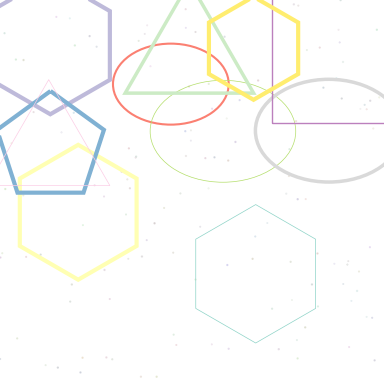[{"shape": "hexagon", "thickness": 0.5, "radius": 0.9, "center": [0.664, 0.289]}, {"shape": "hexagon", "thickness": 3, "radius": 0.88, "center": [0.203, 0.449]}, {"shape": "hexagon", "thickness": 3, "radius": 0.89, "center": [0.131, 0.882]}, {"shape": "oval", "thickness": 1.5, "radius": 0.75, "center": [0.444, 0.781]}, {"shape": "pentagon", "thickness": 3, "radius": 0.73, "center": [0.131, 0.618]}, {"shape": "oval", "thickness": 0.5, "radius": 0.95, "center": [0.579, 0.659]}, {"shape": "triangle", "thickness": 0.5, "radius": 0.92, "center": [0.127, 0.61]}, {"shape": "oval", "thickness": 2.5, "radius": 0.95, "center": [0.854, 0.661]}, {"shape": "square", "thickness": 1, "radius": 0.82, "center": [0.87, 0.843]}, {"shape": "triangle", "thickness": 2.5, "radius": 0.96, "center": [0.492, 0.854]}, {"shape": "hexagon", "thickness": 3, "radius": 0.67, "center": [0.659, 0.875]}]